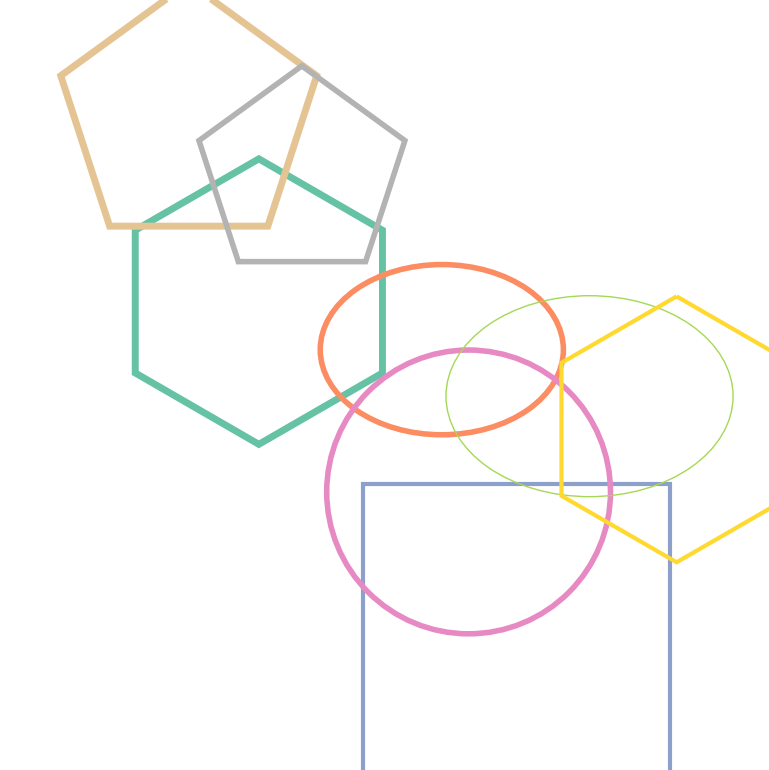[{"shape": "hexagon", "thickness": 2.5, "radius": 0.93, "center": [0.336, 0.608]}, {"shape": "oval", "thickness": 2, "radius": 0.79, "center": [0.574, 0.546]}, {"shape": "square", "thickness": 1.5, "radius": 1.0, "center": [0.671, 0.172]}, {"shape": "circle", "thickness": 2, "radius": 0.92, "center": [0.609, 0.361]}, {"shape": "oval", "thickness": 0.5, "radius": 0.93, "center": [0.766, 0.485]}, {"shape": "hexagon", "thickness": 1.5, "radius": 0.86, "center": [0.879, 0.442]}, {"shape": "pentagon", "thickness": 2.5, "radius": 0.87, "center": [0.245, 0.848]}, {"shape": "pentagon", "thickness": 2, "radius": 0.7, "center": [0.392, 0.774]}]